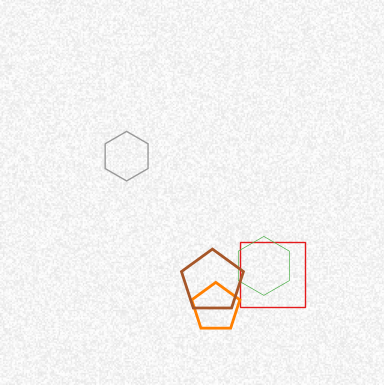[{"shape": "square", "thickness": 1, "radius": 0.42, "center": [0.708, 0.287]}, {"shape": "hexagon", "thickness": 0.5, "radius": 0.38, "center": [0.685, 0.309]}, {"shape": "pentagon", "thickness": 2, "radius": 0.33, "center": [0.56, 0.201]}, {"shape": "pentagon", "thickness": 2, "radius": 0.42, "center": [0.552, 0.268]}, {"shape": "hexagon", "thickness": 1, "radius": 0.32, "center": [0.329, 0.594]}]